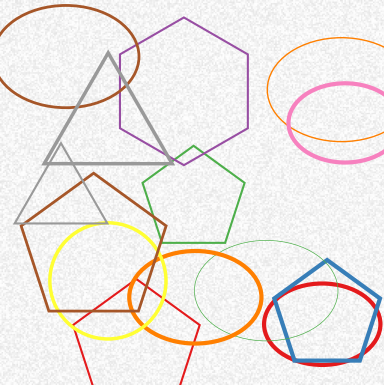[{"shape": "oval", "thickness": 3, "radius": 0.76, "center": [0.837, 0.158]}, {"shape": "pentagon", "thickness": 1.5, "radius": 0.86, "center": [0.354, 0.102]}, {"shape": "pentagon", "thickness": 3, "radius": 0.72, "center": [0.85, 0.18]}, {"shape": "oval", "thickness": 0.5, "radius": 0.93, "center": [0.691, 0.245]}, {"shape": "pentagon", "thickness": 1.5, "radius": 0.7, "center": [0.503, 0.482]}, {"shape": "hexagon", "thickness": 1.5, "radius": 0.96, "center": [0.478, 0.763]}, {"shape": "oval", "thickness": 3, "radius": 0.86, "center": [0.507, 0.228]}, {"shape": "oval", "thickness": 1, "radius": 0.96, "center": [0.887, 0.767]}, {"shape": "circle", "thickness": 2.5, "radius": 0.75, "center": [0.28, 0.27]}, {"shape": "pentagon", "thickness": 2, "radius": 0.99, "center": [0.243, 0.352]}, {"shape": "oval", "thickness": 2, "radius": 0.95, "center": [0.171, 0.853]}, {"shape": "oval", "thickness": 3, "radius": 0.73, "center": [0.896, 0.681]}, {"shape": "triangle", "thickness": 1.5, "radius": 0.69, "center": [0.158, 0.489]}, {"shape": "triangle", "thickness": 2.5, "radius": 0.96, "center": [0.281, 0.671]}]